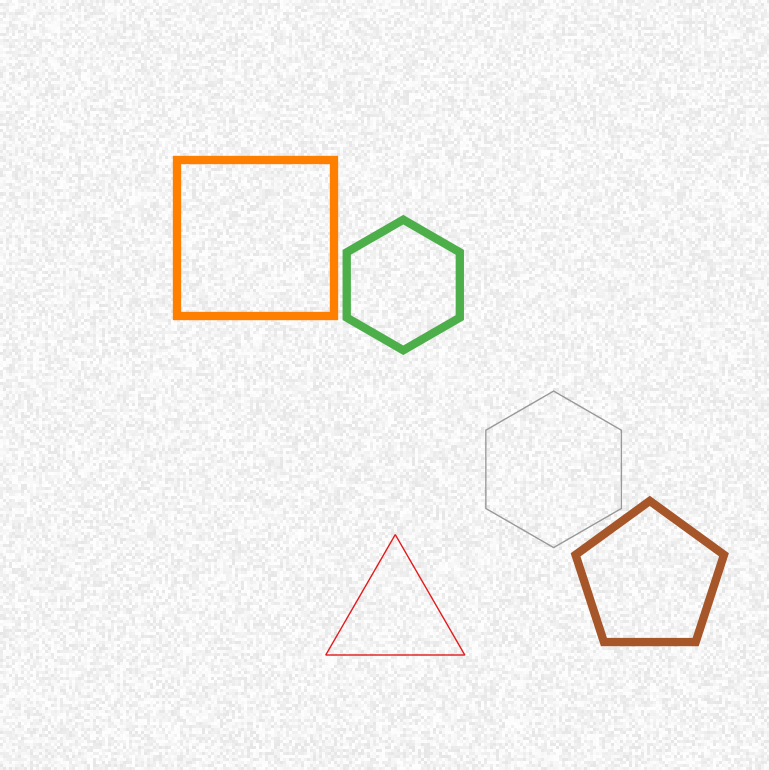[{"shape": "triangle", "thickness": 0.5, "radius": 0.52, "center": [0.513, 0.201]}, {"shape": "hexagon", "thickness": 3, "radius": 0.42, "center": [0.524, 0.63]}, {"shape": "square", "thickness": 3, "radius": 0.51, "center": [0.332, 0.691]}, {"shape": "pentagon", "thickness": 3, "radius": 0.51, "center": [0.844, 0.248]}, {"shape": "hexagon", "thickness": 0.5, "radius": 0.51, "center": [0.719, 0.39]}]